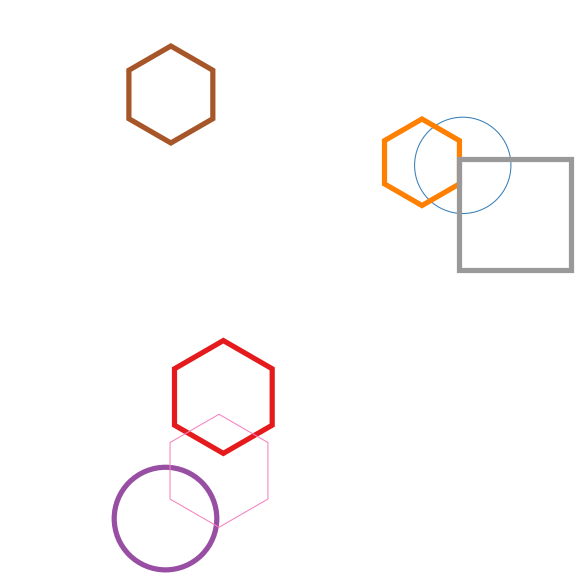[{"shape": "hexagon", "thickness": 2.5, "radius": 0.49, "center": [0.387, 0.312]}, {"shape": "circle", "thickness": 0.5, "radius": 0.42, "center": [0.801, 0.713]}, {"shape": "circle", "thickness": 2.5, "radius": 0.44, "center": [0.287, 0.101]}, {"shape": "hexagon", "thickness": 2.5, "radius": 0.37, "center": [0.731, 0.718]}, {"shape": "hexagon", "thickness": 2.5, "radius": 0.42, "center": [0.296, 0.836]}, {"shape": "hexagon", "thickness": 0.5, "radius": 0.49, "center": [0.379, 0.184]}, {"shape": "square", "thickness": 2.5, "radius": 0.48, "center": [0.891, 0.627]}]